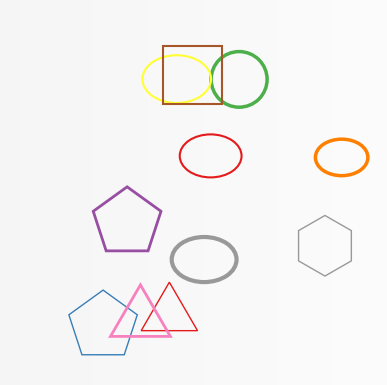[{"shape": "triangle", "thickness": 1, "radius": 0.42, "center": [0.437, 0.183]}, {"shape": "oval", "thickness": 1.5, "radius": 0.4, "center": [0.544, 0.595]}, {"shape": "pentagon", "thickness": 1, "radius": 0.46, "center": [0.266, 0.154]}, {"shape": "circle", "thickness": 2.5, "radius": 0.36, "center": [0.617, 0.794]}, {"shape": "pentagon", "thickness": 2, "radius": 0.46, "center": [0.328, 0.423]}, {"shape": "oval", "thickness": 2.5, "radius": 0.34, "center": [0.882, 0.591]}, {"shape": "oval", "thickness": 1.5, "radius": 0.44, "center": [0.456, 0.795]}, {"shape": "square", "thickness": 1.5, "radius": 0.38, "center": [0.497, 0.805]}, {"shape": "triangle", "thickness": 2, "radius": 0.45, "center": [0.362, 0.171]}, {"shape": "hexagon", "thickness": 1, "radius": 0.39, "center": [0.839, 0.362]}, {"shape": "oval", "thickness": 3, "radius": 0.42, "center": [0.527, 0.326]}]